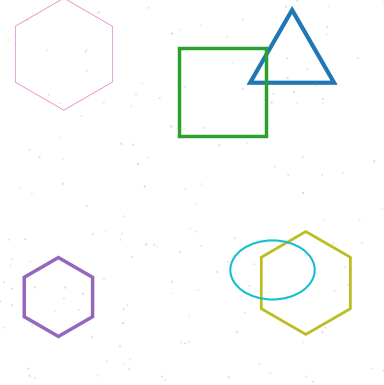[{"shape": "triangle", "thickness": 3, "radius": 0.63, "center": [0.759, 0.848]}, {"shape": "square", "thickness": 2.5, "radius": 0.57, "center": [0.577, 0.761]}, {"shape": "hexagon", "thickness": 2.5, "radius": 0.51, "center": [0.152, 0.229]}, {"shape": "hexagon", "thickness": 0.5, "radius": 0.73, "center": [0.166, 0.859]}, {"shape": "hexagon", "thickness": 2, "radius": 0.67, "center": [0.794, 0.265]}, {"shape": "oval", "thickness": 1.5, "radius": 0.55, "center": [0.708, 0.299]}]